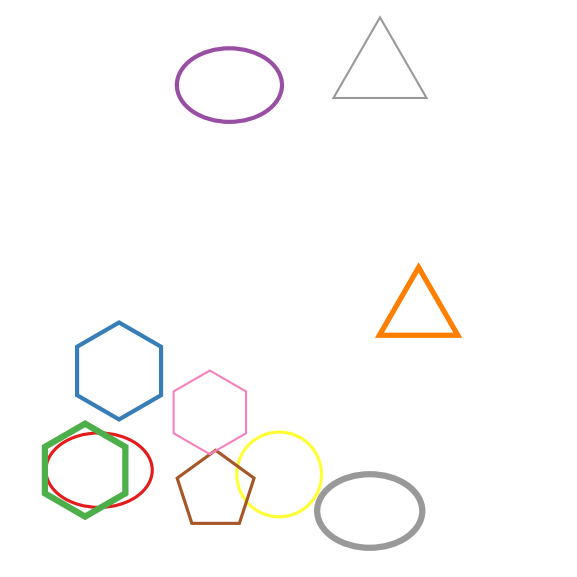[{"shape": "oval", "thickness": 1.5, "radius": 0.46, "center": [0.172, 0.185]}, {"shape": "hexagon", "thickness": 2, "radius": 0.42, "center": [0.206, 0.357]}, {"shape": "hexagon", "thickness": 3, "radius": 0.4, "center": [0.147, 0.185]}, {"shape": "oval", "thickness": 2, "radius": 0.46, "center": [0.397, 0.852]}, {"shape": "triangle", "thickness": 2.5, "radius": 0.39, "center": [0.725, 0.458]}, {"shape": "circle", "thickness": 1.5, "radius": 0.37, "center": [0.483, 0.178]}, {"shape": "pentagon", "thickness": 1.5, "radius": 0.35, "center": [0.373, 0.149]}, {"shape": "hexagon", "thickness": 1, "radius": 0.36, "center": [0.363, 0.285]}, {"shape": "oval", "thickness": 3, "radius": 0.45, "center": [0.64, 0.114]}, {"shape": "triangle", "thickness": 1, "radius": 0.47, "center": [0.658, 0.876]}]